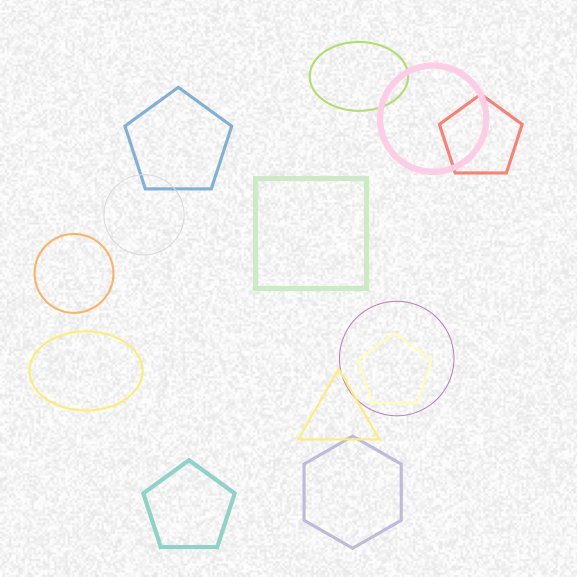[{"shape": "pentagon", "thickness": 2, "radius": 0.42, "center": [0.327, 0.119]}, {"shape": "pentagon", "thickness": 1, "radius": 0.33, "center": [0.684, 0.355]}, {"shape": "hexagon", "thickness": 1.5, "radius": 0.49, "center": [0.611, 0.147]}, {"shape": "pentagon", "thickness": 1.5, "radius": 0.38, "center": [0.833, 0.761]}, {"shape": "pentagon", "thickness": 1.5, "radius": 0.49, "center": [0.309, 0.751]}, {"shape": "circle", "thickness": 1, "radius": 0.34, "center": [0.128, 0.526]}, {"shape": "oval", "thickness": 1, "radius": 0.43, "center": [0.621, 0.867]}, {"shape": "circle", "thickness": 3, "radius": 0.46, "center": [0.75, 0.794]}, {"shape": "circle", "thickness": 0.5, "radius": 0.35, "center": [0.249, 0.627]}, {"shape": "circle", "thickness": 0.5, "radius": 0.5, "center": [0.687, 0.378]}, {"shape": "square", "thickness": 2.5, "radius": 0.48, "center": [0.538, 0.596]}, {"shape": "oval", "thickness": 1, "radius": 0.49, "center": [0.149, 0.357]}, {"shape": "triangle", "thickness": 1, "radius": 0.41, "center": [0.587, 0.279]}]